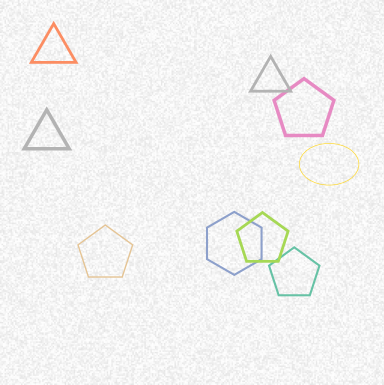[{"shape": "pentagon", "thickness": 1.5, "radius": 0.34, "center": [0.764, 0.289]}, {"shape": "triangle", "thickness": 2, "radius": 0.34, "center": [0.139, 0.872]}, {"shape": "hexagon", "thickness": 1.5, "radius": 0.41, "center": [0.609, 0.368]}, {"shape": "pentagon", "thickness": 2.5, "radius": 0.41, "center": [0.79, 0.714]}, {"shape": "pentagon", "thickness": 2, "radius": 0.35, "center": [0.682, 0.378]}, {"shape": "oval", "thickness": 0.5, "radius": 0.39, "center": [0.855, 0.573]}, {"shape": "pentagon", "thickness": 1, "radius": 0.37, "center": [0.274, 0.341]}, {"shape": "triangle", "thickness": 2, "radius": 0.3, "center": [0.703, 0.793]}, {"shape": "triangle", "thickness": 2.5, "radius": 0.34, "center": [0.121, 0.647]}]